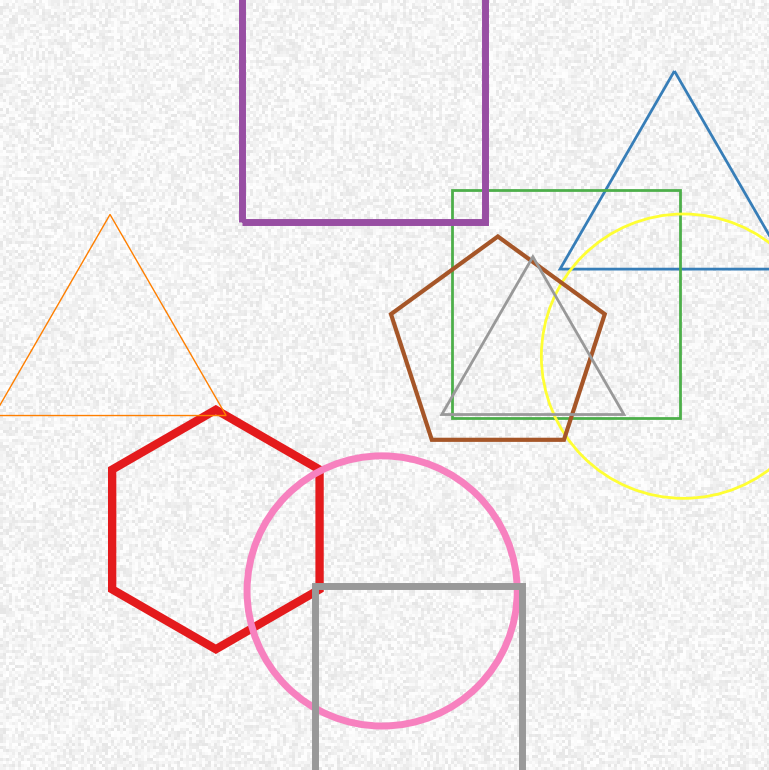[{"shape": "hexagon", "thickness": 3, "radius": 0.78, "center": [0.28, 0.312]}, {"shape": "triangle", "thickness": 1, "radius": 0.86, "center": [0.876, 0.736]}, {"shape": "square", "thickness": 1, "radius": 0.74, "center": [0.735, 0.605]}, {"shape": "square", "thickness": 2.5, "radius": 0.79, "center": [0.472, 0.869]}, {"shape": "triangle", "thickness": 0.5, "radius": 0.87, "center": [0.143, 0.547]}, {"shape": "circle", "thickness": 1, "radius": 0.92, "center": [0.888, 0.537]}, {"shape": "pentagon", "thickness": 1.5, "radius": 0.73, "center": [0.647, 0.547]}, {"shape": "circle", "thickness": 2.5, "radius": 0.88, "center": [0.496, 0.233]}, {"shape": "square", "thickness": 2.5, "radius": 0.67, "center": [0.543, 0.104]}, {"shape": "triangle", "thickness": 1, "radius": 0.68, "center": [0.692, 0.53]}]